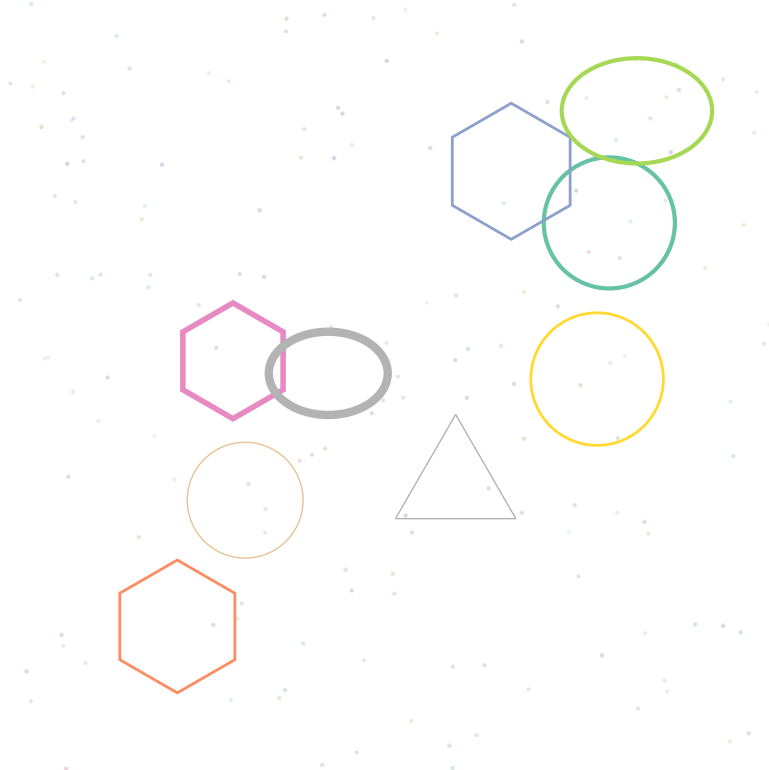[{"shape": "circle", "thickness": 1.5, "radius": 0.43, "center": [0.791, 0.711]}, {"shape": "hexagon", "thickness": 1, "radius": 0.43, "center": [0.23, 0.186]}, {"shape": "hexagon", "thickness": 1, "radius": 0.44, "center": [0.664, 0.778]}, {"shape": "hexagon", "thickness": 2, "radius": 0.38, "center": [0.303, 0.531]}, {"shape": "oval", "thickness": 1.5, "radius": 0.49, "center": [0.827, 0.856]}, {"shape": "circle", "thickness": 1, "radius": 0.43, "center": [0.775, 0.508]}, {"shape": "circle", "thickness": 0.5, "radius": 0.38, "center": [0.318, 0.35]}, {"shape": "triangle", "thickness": 0.5, "radius": 0.45, "center": [0.592, 0.372]}, {"shape": "oval", "thickness": 3, "radius": 0.39, "center": [0.426, 0.515]}]